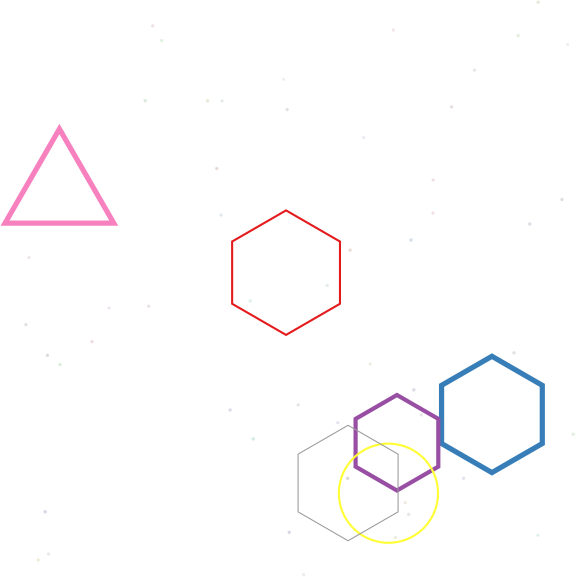[{"shape": "hexagon", "thickness": 1, "radius": 0.54, "center": [0.495, 0.527]}, {"shape": "hexagon", "thickness": 2.5, "radius": 0.5, "center": [0.852, 0.281]}, {"shape": "hexagon", "thickness": 2, "radius": 0.41, "center": [0.687, 0.232]}, {"shape": "circle", "thickness": 1, "radius": 0.43, "center": [0.673, 0.145]}, {"shape": "triangle", "thickness": 2.5, "radius": 0.54, "center": [0.103, 0.667]}, {"shape": "hexagon", "thickness": 0.5, "radius": 0.5, "center": [0.603, 0.163]}]